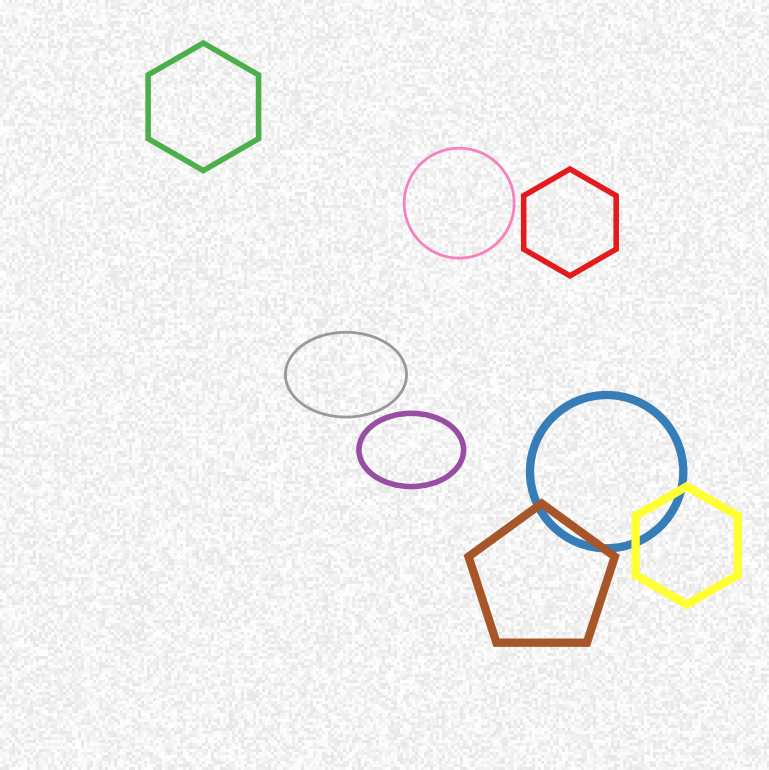[{"shape": "hexagon", "thickness": 2, "radius": 0.35, "center": [0.74, 0.711]}, {"shape": "circle", "thickness": 3, "radius": 0.5, "center": [0.788, 0.387]}, {"shape": "hexagon", "thickness": 2, "radius": 0.41, "center": [0.264, 0.861]}, {"shape": "oval", "thickness": 2, "radius": 0.34, "center": [0.534, 0.416]}, {"shape": "hexagon", "thickness": 3, "radius": 0.38, "center": [0.892, 0.292]}, {"shape": "pentagon", "thickness": 3, "radius": 0.5, "center": [0.703, 0.246]}, {"shape": "circle", "thickness": 1, "radius": 0.36, "center": [0.596, 0.736]}, {"shape": "oval", "thickness": 1, "radius": 0.39, "center": [0.449, 0.513]}]